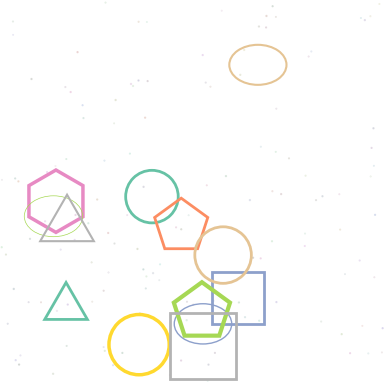[{"shape": "triangle", "thickness": 2, "radius": 0.32, "center": [0.172, 0.202]}, {"shape": "circle", "thickness": 2, "radius": 0.34, "center": [0.395, 0.489]}, {"shape": "pentagon", "thickness": 2, "radius": 0.36, "center": [0.471, 0.413]}, {"shape": "square", "thickness": 2, "radius": 0.34, "center": [0.618, 0.225]}, {"shape": "oval", "thickness": 1, "radius": 0.37, "center": [0.527, 0.159]}, {"shape": "hexagon", "thickness": 2.5, "radius": 0.4, "center": [0.145, 0.477]}, {"shape": "oval", "thickness": 0.5, "radius": 0.38, "center": [0.139, 0.438]}, {"shape": "pentagon", "thickness": 3, "radius": 0.38, "center": [0.524, 0.19]}, {"shape": "circle", "thickness": 2.5, "radius": 0.39, "center": [0.361, 0.105]}, {"shape": "circle", "thickness": 2, "radius": 0.37, "center": [0.579, 0.337]}, {"shape": "oval", "thickness": 1.5, "radius": 0.37, "center": [0.67, 0.832]}, {"shape": "triangle", "thickness": 1.5, "radius": 0.4, "center": [0.174, 0.414]}, {"shape": "square", "thickness": 2, "radius": 0.43, "center": [0.526, 0.101]}]